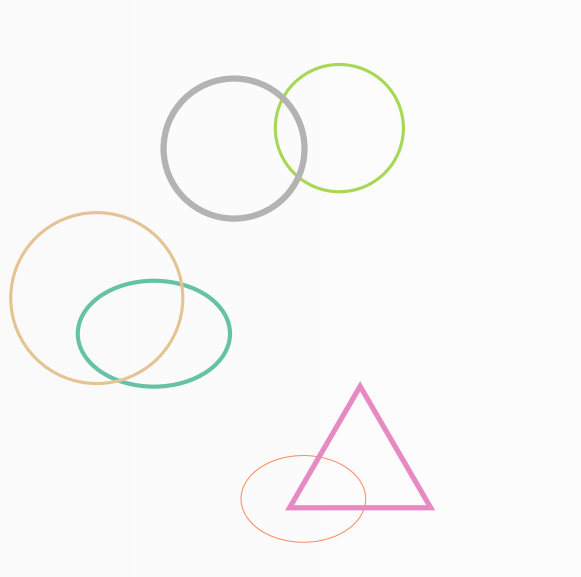[{"shape": "oval", "thickness": 2, "radius": 0.65, "center": [0.265, 0.421]}, {"shape": "oval", "thickness": 0.5, "radius": 0.54, "center": [0.522, 0.135]}, {"shape": "triangle", "thickness": 2.5, "radius": 0.7, "center": [0.62, 0.19]}, {"shape": "circle", "thickness": 1.5, "radius": 0.55, "center": [0.584, 0.777]}, {"shape": "circle", "thickness": 1.5, "radius": 0.74, "center": [0.166, 0.483]}, {"shape": "circle", "thickness": 3, "radius": 0.61, "center": [0.403, 0.742]}]